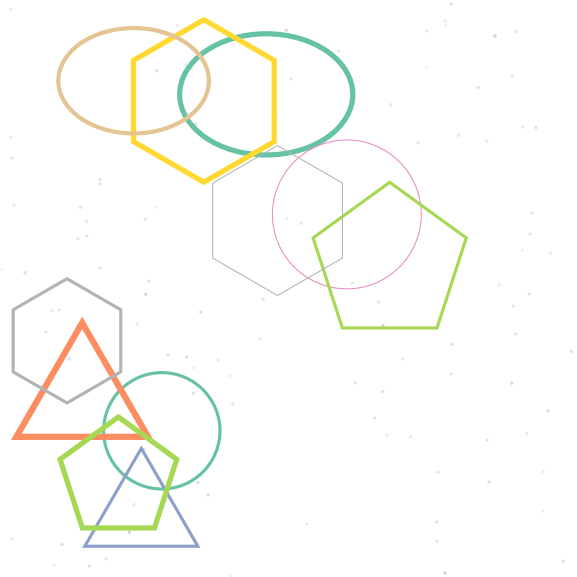[{"shape": "circle", "thickness": 1.5, "radius": 0.5, "center": [0.28, 0.253]}, {"shape": "oval", "thickness": 2.5, "radius": 0.75, "center": [0.461, 0.836]}, {"shape": "triangle", "thickness": 3, "radius": 0.66, "center": [0.142, 0.309]}, {"shape": "triangle", "thickness": 1.5, "radius": 0.56, "center": [0.245, 0.11]}, {"shape": "circle", "thickness": 0.5, "radius": 0.64, "center": [0.601, 0.628]}, {"shape": "pentagon", "thickness": 1.5, "radius": 0.7, "center": [0.675, 0.544]}, {"shape": "pentagon", "thickness": 2.5, "radius": 0.53, "center": [0.205, 0.171]}, {"shape": "hexagon", "thickness": 2.5, "radius": 0.7, "center": [0.353, 0.824]}, {"shape": "oval", "thickness": 2, "radius": 0.65, "center": [0.231, 0.859]}, {"shape": "hexagon", "thickness": 0.5, "radius": 0.65, "center": [0.481, 0.617]}, {"shape": "hexagon", "thickness": 1.5, "radius": 0.54, "center": [0.116, 0.409]}]